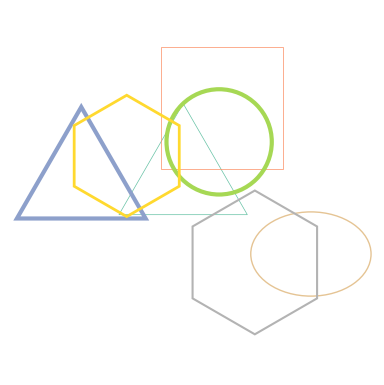[{"shape": "triangle", "thickness": 0.5, "radius": 0.96, "center": [0.476, 0.539]}, {"shape": "square", "thickness": 0.5, "radius": 0.79, "center": [0.576, 0.72]}, {"shape": "triangle", "thickness": 3, "radius": 0.97, "center": [0.211, 0.529]}, {"shape": "circle", "thickness": 3, "radius": 0.68, "center": [0.569, 0.631]}, {"shape": "hexagon", "thickness": 2, "radius": 0.79, "center": [0.329, 0.595]}, {"shape": "oval", "thickness": 1, "radius": 0.78, "center": [0.808, 0.34]}, {"shape": "hexagon", "thickness": 1.5, "radius": 0.93, "center": [0.662, 0.318]}]